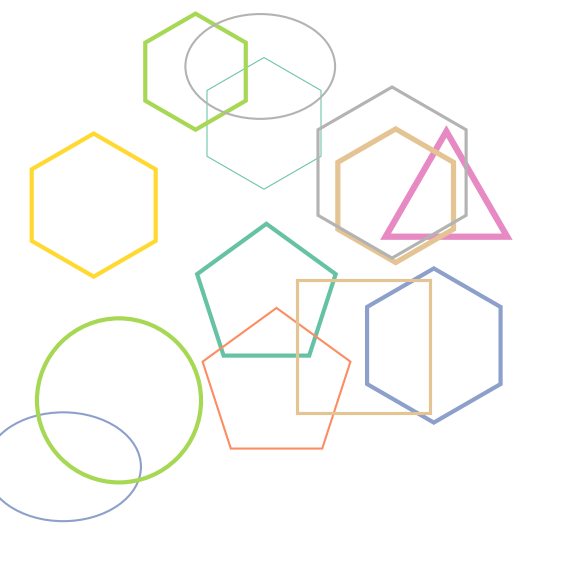[{"shape": "pentagon", "thickness": 2, "radius": 0.63, "center": [0.461, 0.485]}, {"shape": "hexagon", "thickness": 0.5, "radius": 0.57, "center": [0.457, 0.786]}, {"shape": "pentagon", "thickness": 1, "radius": 0.67, "center": [0.479, 0.331]}, {"shape": "oval", "thickness": 1, "radius": 0.67, "center": [0.109, 0.191]}, {"shape": "hexagon", "thickness": 2, "radius": 0.67, "center": [0.751, 0.401]}, {"shape": "triangle", "thickness": 3, "radius": 0.61, "center": [0.773, 0.65]}, {"shape": "hexagon", "thickness": 2, "radius": 0.5, "center": [0.339, 0.875]}, {"shape": "circle", "thickness": 2, "radius": 0.71, "center": [0.206, 0.306]}, {"shape": "hexagon", "thickness": 2, "radius": 0.62, "center": [0.162, 0.644]}, {"shape": "square", "thickness": 1.5, "radius": 0.57, "center": [0.63, 0.399]}, {"shape": "hexagon", "thickness": 2.5, "radius": 0.58, "center": [0.685, 0.66]}, {"shape": "oval", "thickness": 1, "radius": 0.65, "center": [0.451, 0.884]}, {"shape": "hexagon", "thickness": 1.5, "radius": 0.74, "center": [0.679, 0.7]}]